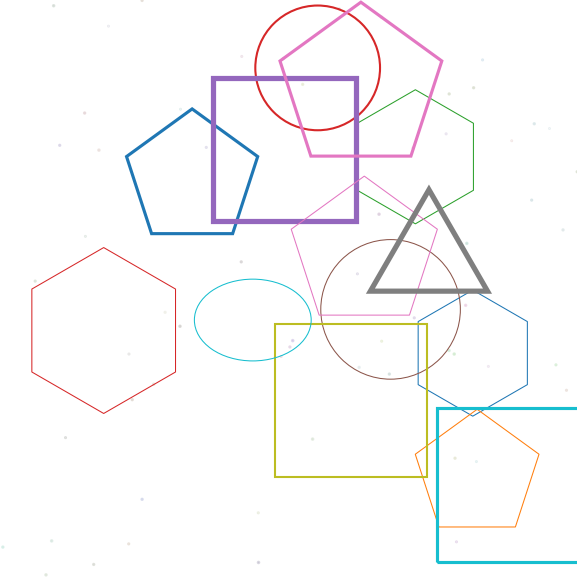[{"shape": "hexagon", "thickness": 0.5, "radius": 0.55, "center": [0.819, 0.388]}, {"shape": "pentagon", "thickness": 1.5, "radius": 0.6, "center": [0.333, 0.691]}, {"shape": "pentagon", "thickness": 0.5, "radius": 0.56, "center": [0.826, 0.178]}, {"shape": "hexagon", "thickness": 0.5, "radius": 0.58, "center": [0.719, 0.728]}, {"shape": "hexagon", "thickness": 0.5, "radius": 0.72, "center": [0.18, 0.427]}, {"shape": "circle", "thickness": 1, "radius": 0.54, "center": [0.55, 0.882]}, {"shape": "square", "thickness": 2.5, "radius": 0.62, "center": [0.493, 0.741]}, {"shape": "circle", "thickness": 0.5, "radius": 0.6, "center": [0.676, 0.463]}, {"shape": "pentagon", "thickness": 1.5, "radius": 0.74, "center": [0.625, 0.848]}, {"shape": "pentagon", "thickness": 0.5, "radius": 0.67, "center": [0.631, 0.561]}, {"shape": "triangle", "thickness": 2.5, "radius": 0.59, "center": [0.743, 0.554]}, {"shape": "square", "thickness": 1, "radius": 0.66, "center": [0.607, 0.305]}, {"shape": "oval", "thickness": 0.5, "radius": 0.51, "center": [0.438, 0.445]}, {"shape": "square", "thickness": 1.5, "radius": 0.67, "center": [0.89, 0.16]}]